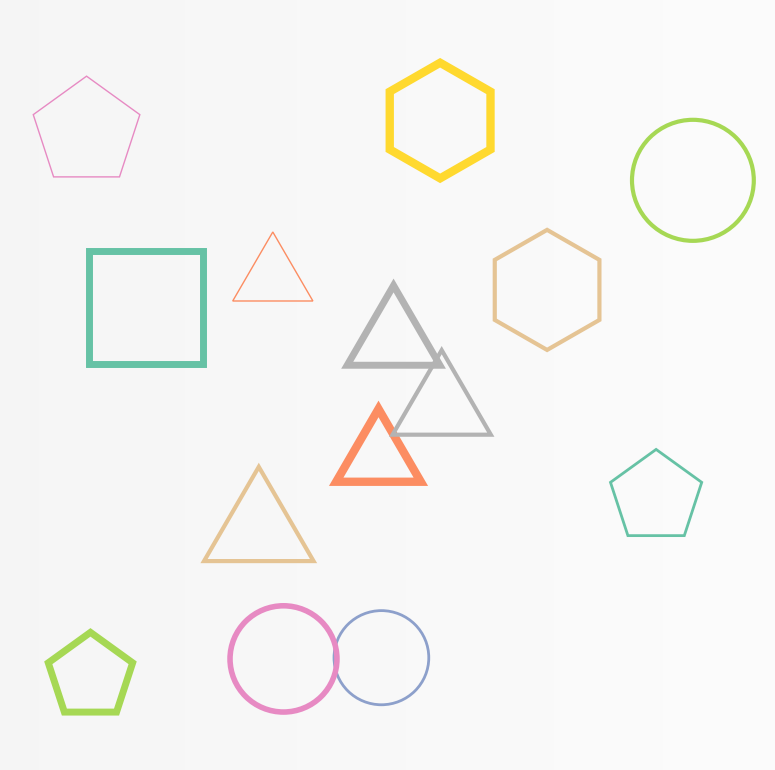[{"shape": "pentagon", "thickness": 1, "radius": 0.31, "center": [0.847, 0.354]}, {"shape": "square", "thickness": 2.5, "radius": 0.37, "center": [0.189, 0.601]}, {"shape": "triangle", "thickness": 3, "radius": 0.32, "center": [0.488, 0.406]}, {"shape": "triangle", "thickness": 0.5, "radius": 0.3, "center": [0.352, 0.639]}, {"shape": "circle", "thickness": 1, "radius": 0.31, "center": [0.492, 0.146]}, {"shape": "circle", "thickness": 2, "radius": 0.34, "center": [0.366, 0.144]}, {"shape": "pentagon", "thickness": 0.5, "radius": 0.36, "center": [0.112, 0.829]}, {"shape": "circle", "thickness": 1.5, "radius": 0.39, "center": [0.894, 0.766]}, {"shape": "pentagon", "thickness": 2.5, "radius": 0.29, "center": [0.117, 0.122]}, {"shape": "hexagon", "thickness": 3, "radius": 0.38, "center": [0.568, 0.843]}, {"shape": "hexagon", "thickness": 1.5, "radius": 0.39, "center": [0.706, 0.623]}, {"shape": "triangle", "thickness": 1.5, "radius": 0.41, "center": [0.334, 0.312]}, {"shape": "triangle", "thickness": 2.5, "radius": 0.35, "center": [0.508, 0.56]}, {"shape": "triangle", "thickness": 1.5, "radius": 0.37, "center": [0.57, 0.472]}]